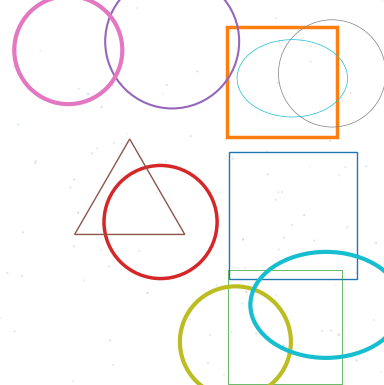[{"shape": "square", "thickness": 1, "radius": 0.83, "center": [0.761, 0.44]}, {"shape": "square", "thickness": 2.5, "radius": 0.72, "center": [0.733, 0.786]}, {"shape": "square", "thickness": 0.5, "radius": 0.74, "center": [0.74, 0.15]}, {"shape": "circle", "thickness": 2.5, "radius": 0.73, "center": [0.417, 0.423]}, {"shape": "circle", "thickness": 1.5, "radius": 0.87, "center": [0.447, 0.892]}, {"shape": "triangle", "thickness": 1, "radius": 0.83, "center": [0.337, 0.474]}, {"shape": "circle", "thickness": 3, "radius": 0.7, "center": [0.177, 0.87]}, {"shape": "circle", "thickness": 0.5, "radius": 0.7, "center": [0.863, 0.809]}, {"shape": "circle", "thickness": 3, "radius": 0.72, "center": [0.611, 0.112]}, {"shape": "oval", "thickness": 3, "radius": 0.98, "center": [0.847, 0.208]}, {"shape": "oval", "thickness": 0.5, "radius": 0.72, "center": [0.759, 0.797]}]